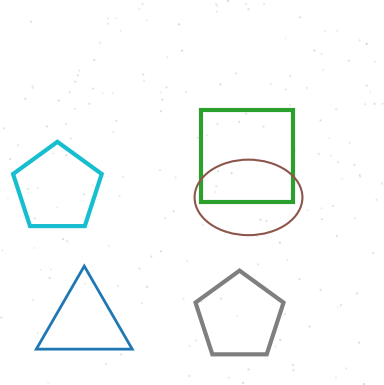[{"shape": "triangle", "thickness": 2, "radius": 0.72, "center": [0.219, 0.165]}, {"shape": "square", "thickness": 3, "radius": 0.6, "center": [0.642, 0.594]}, {"shape": "oval", "thickness": 1.5, "radius": 0.7, "center": [0.645, 0.487]}, {"shape": "pentagon", "thickness": 3, "radius": 0.6, "center": [0.622, 0.177]}, {"shape": "pentagon", "thickness": 3, "radius": 0.61, "center": [0.149, 0.511]}]